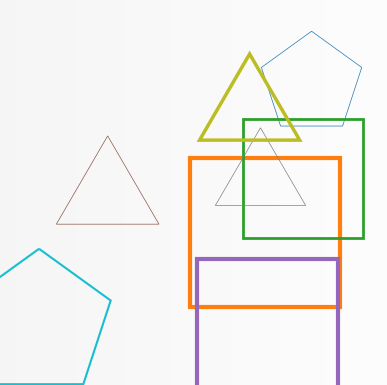[{"shape": "pentagon", "thickness": 0.5, "radius": 0.68, "center": [0.804, 0.783]}, {"shape": "square", "thickness": 3, "radius": 0.97, "center": [0.684, 0.396]}, {"shape": "square", "thickness": 2, "radius": 0.77, "center": [0.782, 0.536]}, {"shape": "square", "thickness": 3, "radius": 0.91, "center": [0.691, 0.144]}, {"shape": "triangle", "thickness": 0.5, "radius": 0.76, "center": [0.278, 0.494]}, {"shape": "triangle", "thickness": 0.5, "radius": 0.67, "center": [0.672, 0.533]}, {"shape": "triangle", "thickness": 2.5, "radius": 0.75, "center": [0.644, 0.711]}, {"shape": "pentagon", "thickness": 1.5, "radius": 0.97, "center": [0.101, 0.159]}]